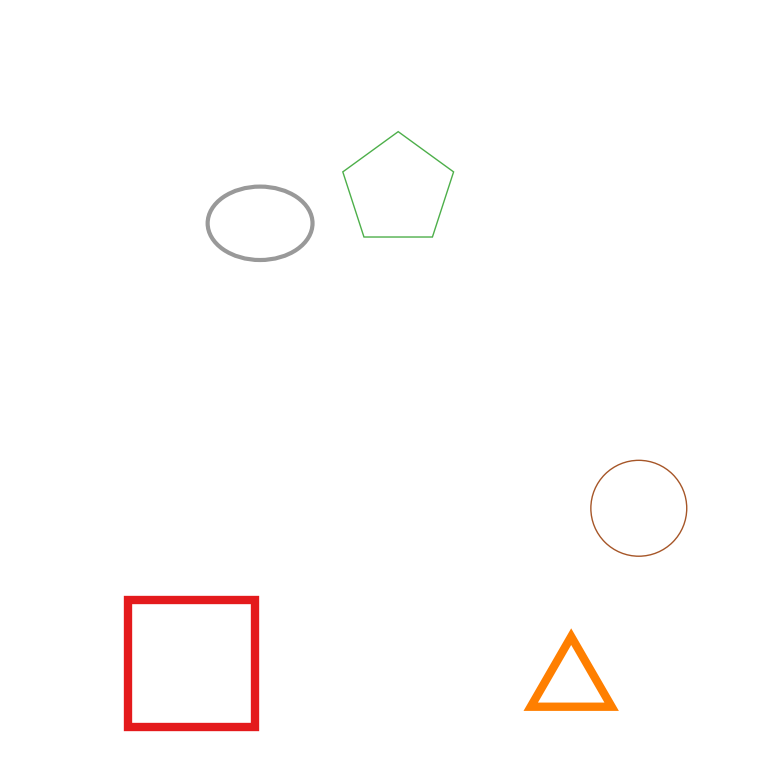[{"shape": "square", "thickness": 3, "radius": 0.41, "center": [0.248, 0.138]}, {"shape": "pentagon", "thickness": 0.5, "radius": 0.38, "center": [0.517, 0.753]}, {"shape": "triangle", "thickness": 3, "radius": 0.3, "center": [0.742, 0.113]}, {"shape": "circle", "thickness": 0.5, "radius": 0.31, "center": [0.83, 0.34]}, {"shape": "oval", "thickness": 1.5, "radius": 0.34, "center": [0.338, 0.71]}]